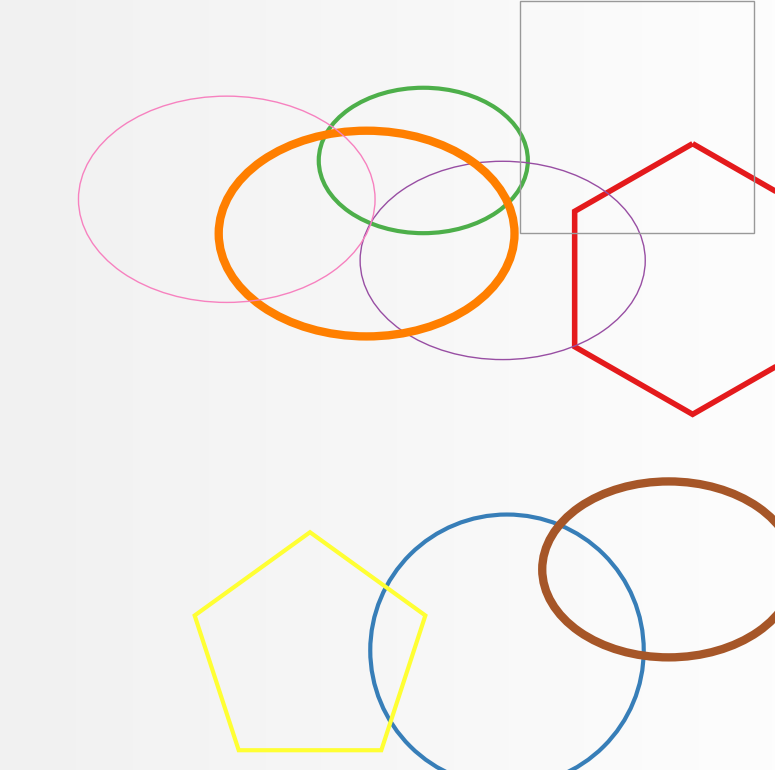[{"shape": "hexagon", "thickness": 2, "radius": 0.88, "center": [0.894, 0.638]}, {"shape": "circle", "thickness": 1.5, "radius": 0.88, "center": [0.654, 0.155]}, {"shape": "oval", "thickness": 1.5, "radius": 0.67, "center": [0.546, 0.792]}, {"shape": "oval", "thickness": 0.5, "radius": 0.92, "center": [0.649, 0.662]}, {"shape": "oval", "thickness": 3, "radius": 0.95, "center": [0.473, 0.697]}, {"shape": "pentagon", "thickness": 1.5, "radius": 0.78, "center": [0.4, 0.152]}, {"shape": "oval", "thickness": 3, "radius": 0.82, "center": [0.863, 0.261]}, {"shape": "oval", "thickness": 0.5, "radius": 0.96, "center": [0.293, 0.741]}, {"shape": "square", "thickness": 0.5, "radius": 0.75, "center": [0.822, 0.848]}]